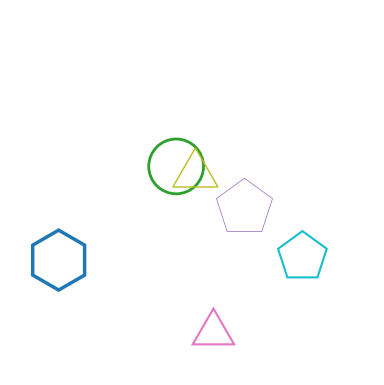[{"shape": "hexagon", "thickness": 2.5, "radius": 0.39, "center": [0.152, 0.324]}, {"shape": "circle", "thickness": 2, "radius": 0.36, "center": [0.457, 0.568]}, {"shape": "pentagon", "thickness": 0.5, "radius": 0.38, "center": [0.635, 0.461]}, {"shape": "triangle", "thickness": 1.5, "radius": 0.31, "center": [0.554, 0.137]}, {"shape": "triangle", "thickness": 1, "radius": 0.34, "center": [0.508, 0.548]}, {"shape": "pentagon", "thickness": 1.5, "radius": 0.33, "center": [0.785, 0.333]}]